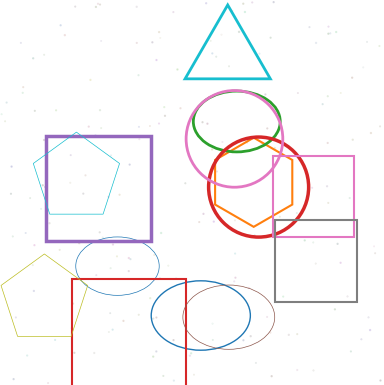[{"shape": "oval", "thickness": 1, "radius": 0.64, "center": [0.522, 0.181]}, {"shape": "oval", "thickness": 0.5, "radius": 0.54, "center": [0.305, 0.309]}, {"shape": "hexagon", "thickness": 1.5, "radius": 0.58, "center": [0.659, 0.527]}, {"shape": "oval", "thickness": 2, "radius": 0.56, "center": [0.615, 0.684]}, {"shape": "circle", "thickness": 2.5, "radius": 0.65, "center": [0.672, 0.514]}, {"shape": "square", "thickness": 1.5, "radius": 0.74, "center": [0.334, 0.127]}, {"shape": "square", "thickness": 2.5, "radius": 0.68, "center": [0.257, 0.511]}, {"shape": "oval", "thickness": 0.5, "radius": 0.6, "center": [0.594, 0.176]}, {"shape": "square", "thickness": 1.5, "radius": 0.52, "center": [0.814, 0.49]}, {"shape": "circle", "thickness": 2, "radius": 0.63, "center": [0.609, 0.639]}, {"shape": "square", "thickness": 1.5, "radius": 0.53, "center": [0.821, 0.322]}, {"shape": "pentagon", "thickness": 0.5, "radius": 0.59, "center": [0.115, 0.222]}, {"shape": "triangle", "thickness": 2, "radius": 0.64, "center": [0.591, 0.859]}, {"shape": "pentagon", "thickness": 0.5, "radius": 0.59, "center": [0.199, 0.539]}]